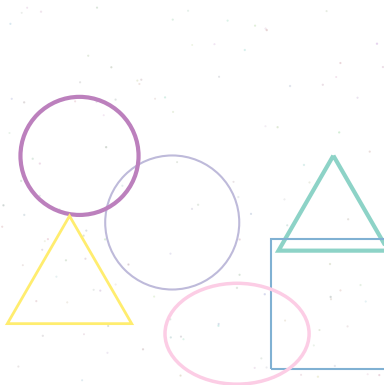[{"shape": "triangle", "thickness": 3, "radius": 0.82, "center": [0.866, 0.431]}, {"shape": "circle", "thickness": 1.5, "radius": 0.87, "center": [0.447, 0.422]}, {"shape": "square", "thickness": 1.5, "radius": 0.84, "center": [0.874, 0.21]}, {"shape": "oval", "thickness": 2.5, "radius": 0.94, "center": [0.616, 0.133]}, {"shape": "circle", "thickness": 3, "radius": 0.77, "center": [0.207, 0.595]}, {"shape": "triangle", "thickness": 2, "radius": 0.93, "center": [0.181, 0.253]}]